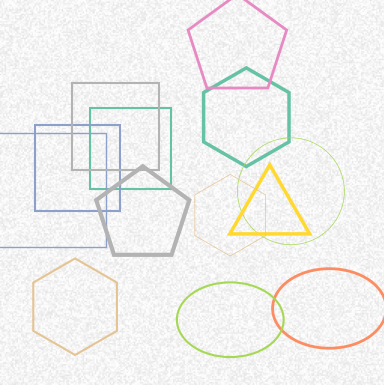[{"shape": "hexagon", "thickness": 2.5, "radius": 0.64, "center": [0.64, 0.696]}, {"shape": "square", "thickness": 1.5, "radius": 0.52, "center": [0.339, 0.614]}, {"shape": "oval", "thickness": 2, "radius": 0.74, "center": [0.856, 0.199]}, {"shape": "square", "thickness": 1, "radius": 0.74, "center": [0.126, 0.506]}, {"shape": "square", "thickness": 1.5, "radius": 0.55, "center": [0.202, 0.564]}, {"shape": "pentagon", "thickness": 2, "radius": 0.67, "center": [0.617, 0.88]}, {"shape": "circle", "thickness": 0.5, "radius": 0.69, "center": [0.756, 0.503]}, {"shape": "oval", "thickness": 1.5, "radius": 0.69, "center": [0.598, 0.17]}, {"shape": "triangle", "thickness": 2.5, "radius": 0.6, "center": [0.701, 0.452]}, {"shape": "hexagon", "thickness": 0.5, "radius": 0.53, "center": [0.598, 0.441]}, {"shape": "hexagon", "thickness": 1.5, "radius": 0.63, "center": [0.195, 0.203]}, {"shape": "pentagon", "thickness": 3, "radius": 0.64, "center": [0.371, 0.441]}, {"shape": "square", "thickness": 1.5, "radius": 0.56, "center": [0.3, 0.671]}]